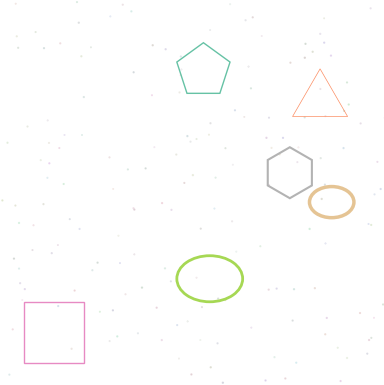[{"shape": "pentagon", "thickness": 1, "radius": 0.36, "center": [0.528, 0.816]}, {"shape": "triangle", "thickness": 0.5, "radius": 0.41, "center": [0.831, 0.739]}, {"shape": "square", "thickness": 1, "radius": 0.39, "center": [0.14, 0.137]}, {"shape": "oval", "thickness": 2, "radius": 0.43, "center": [0.545, 0.276]}, {"shape": "oval", "thickness": 2.5, "radius": 0.29, "center": [0.862, 0.475]}, {"shape": "hexagon", "thickness": 1.5, "radius": 0.33, "center": [0.753, 0.551]}]